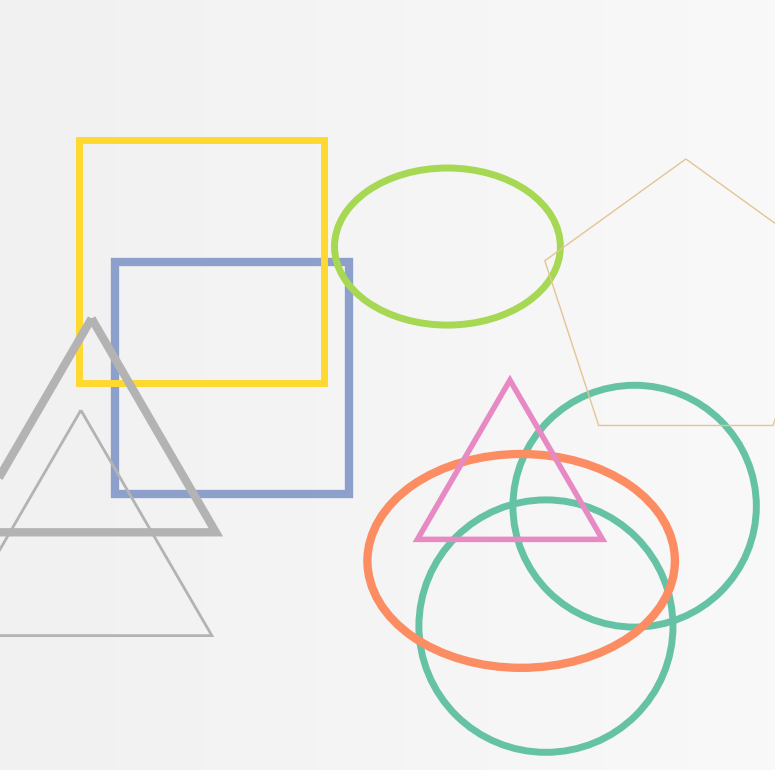[{"shape": "circle", "thickness": 2.5, "radius": 0.82, "center": [0.704, 0.187]}, {"shape": "circle", "thickness": 2.5, "radius": 0.79, "center": [0.819, 0.343]}, {"shape": "oval", "thickness": 3, "radius": 0.99, "center": [0.672, 0.272]}, {"shape": "square", "thickness": 3, "radius": 0.75, "center": [0.3, 0.509]}, {"shape": "triangle", "thickness": 2, "radius": 0.69, "center": [0.658, 0.368]}, {"shape": "oval", "thickness": 2.5, "radius": 0.73, "center": [0.577, 0.68]}, {"shape": "square", "thickness": 2.5, "radius": 0.79, "center": [0.26, 0.661]}, {"shape": "pentagon", "thickness": 0.5, "radius": 0.96, "center": [0.885, 0.602]}, {"shape": "triangle", "thickness": 3, "radius": 0.93, "center": [0.118, 0.401]}, {"shape": "triangle", "thickness": 1, "radius": 0.98, "center": [0.104, 0.272]}]